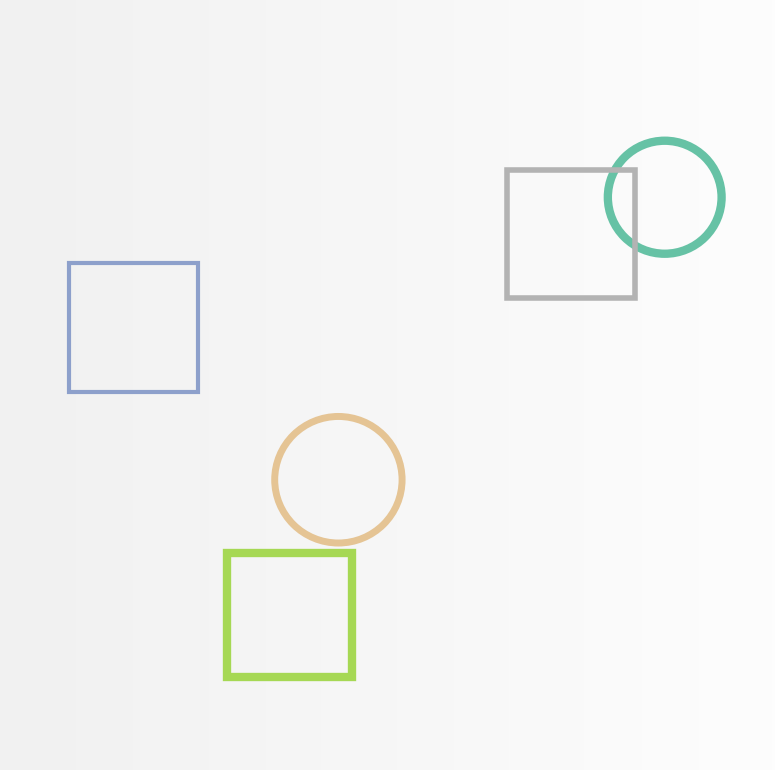[{"shape": "circle", "thickness": 3, "radius": 0.37, "center": [0.858, 0.744]}, {"shape": "square", "thickness": 1.5, "radius": 0.42, "center": [0.172, 0.575]}, {"shape": "square", "thickness": 3, "radius": 0.4, "center": [0.373, 0.202]}, {"shape": "circle", "thickness": 2.5, "radius": 0.41, "center": [0.437, 0.377]}, {"shape": "square", "thickness": 2, "radius": 0.41, "center": [0.737, 0.696]}]